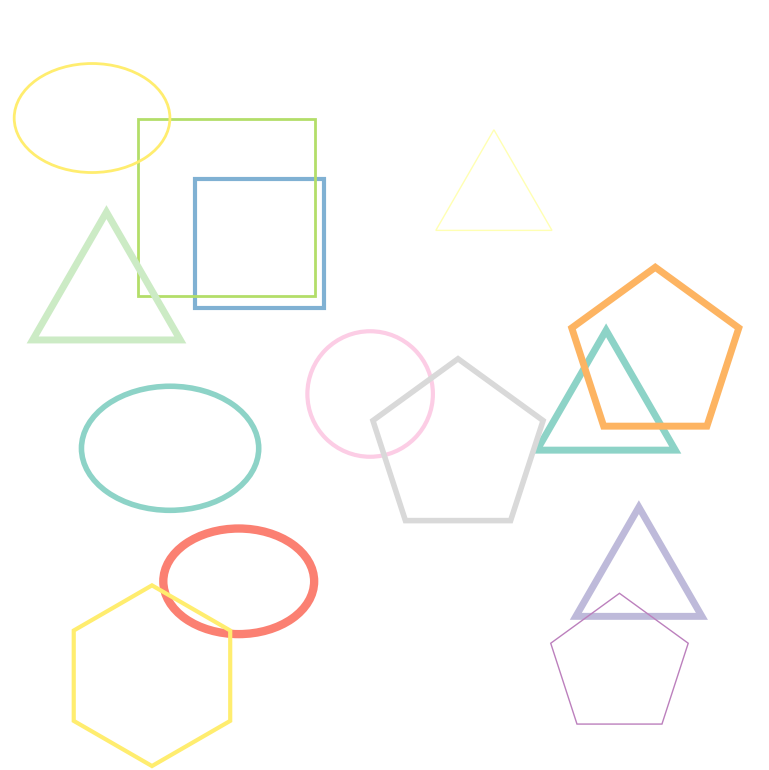[{"shape": "oval", "thickness": 2, "radius": 0.58, "center": [0.221, 0.418]}, {"shape": "triangle", "thickness": 2.5, "radius": 0.52, "center": [0.787, 0.467]}, {"shape": "triangle", "thickness": 0.5, "radius": 0.44, "center": [0.641, 0.744]}, {"shape": "triangle", "thickness": 2.5, "radius": 0.47, "center": [0.83, 0.247]}, {"shape": "oval", "thickness": 3, "radius": 0.49, "center": [0.31, 0.245]}, {"shape": "square", "thickness": 1.5, "radius": 0.42, "center": [0.337, 0.684]}, {"shape": "pentagon", "thickness": 2.5, "radius": 0.57, "center": [0.851, 0.539]}, {"shape": "square", "thickness": 1, "radius": 0.57, "center": [0.294, 0.73]}, {"shape": "circle", "thickness": 1.5, "radius": 0.41, "center": [0.481, 0.488]}, {"shape": "pentagon", "thickness": 2, "radius": 0.58, "center": [0.595, 0.418]}, {"shape": "pentagon", "thickness": 0.5, "radius": 0.47, "center": [0.805, 0.136]}, {"shape": "triangle", "thickness": 2.5, "radius": 0.55, "center": [0.138, 0.614]}, {"shape": "oval", "thickness": 1, "radius": 0.51, "center": [0.12, 0.847]}, {"shape": "hexagon", "thickness": 1.5, "radius": 0.59, "center": [0.197, 0.122]}]